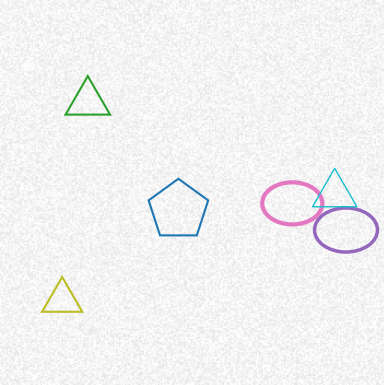[{"shape": "pentagon", "thickness": 1.5, "radius": 0.41, "center": [0.463, 0.454]}, {"shape": "triangle", "thickness": 1.5, "radius": 0.33, "center": [0.228, 0.736]}, {"shape": "oval", "thickness": 2.5, "radius": 0.41, "center": [0.899, 0.403]}, {"shape": "oval", "thickness": 3, "radius": 0.39, "center": [0.759, 0.472]}, {"shape": "triangle", "thickness": 1.5, "radius": 0.3, "center": [0.162, 0.22]}, {"shape": "triangle", "thickness": 1, "radius": 0.33, "center": [0.869, 0.496]}]